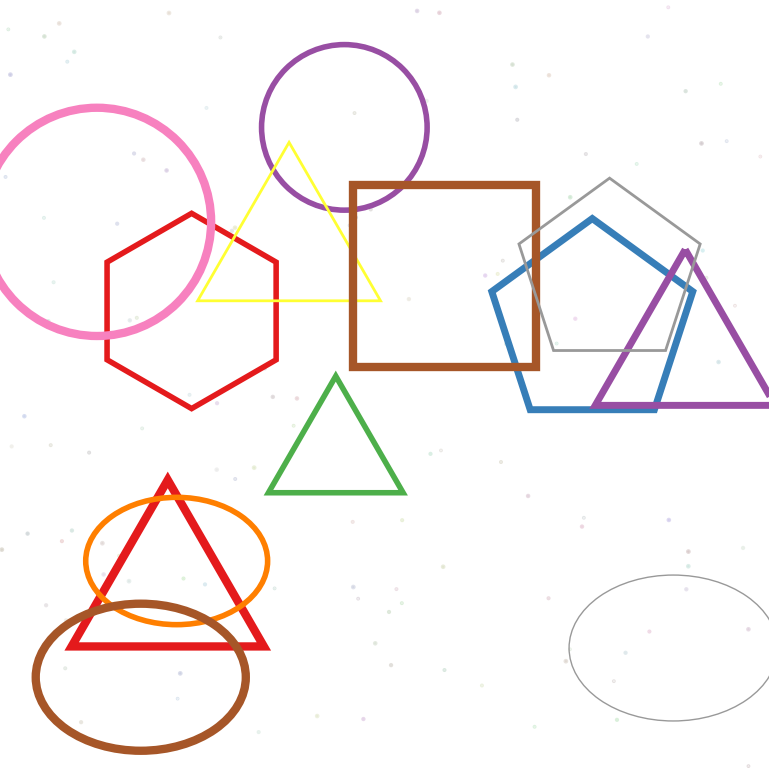[{"shape": "triangle", "thickness": 3, "radius": 0.72, "center": [0.218, 0.233]}, {"shape": "hexagon", "thickness": 2, "radius": 0.63, "center": [0.249, 0.596]}, {"shape": "pentagon", "thickness": 2.5, "radius": 0.69, "center": [0.769, 0.579]}, {"shape": "triangle", "thickness": 2, "radius": 0.5, "center": [0.436, 0.411]}, {"shape": "circle", "thickness": 2, "radius": 0.54, "center": [0.447, 0.835]}, {"shape": "triangle", "thickness": 2.5, "radius": 0.67, "center": [0.89, 0.541]}, {"shape": "oval", "thickness": 2, "radius": 0.59, "center": [0.229, 0.271]}, {"shape": "triangle", "thickness": 1, "radius": 0.69, "center": [0.375, 0.678]}, {"shape": "oval", "thickness": 3, "radius": 0.68, "center": [0.183, 0.12]}, {"shape": "square", "thickness": 3, "radius": 0.59, "center": [0.577, 0.642]}, {"shape": "circle", "thickness": 3, "radius": 0.74, "center": [0.126, 0.712]}, {"shape": "pentagon", "thickness": 1, "radius": 0.62, "center": [0.792, 0.645]}, {"shape": "oval", "thickness": 0.5, "radius": 0.68, "center": [0.874, 0.158]}]